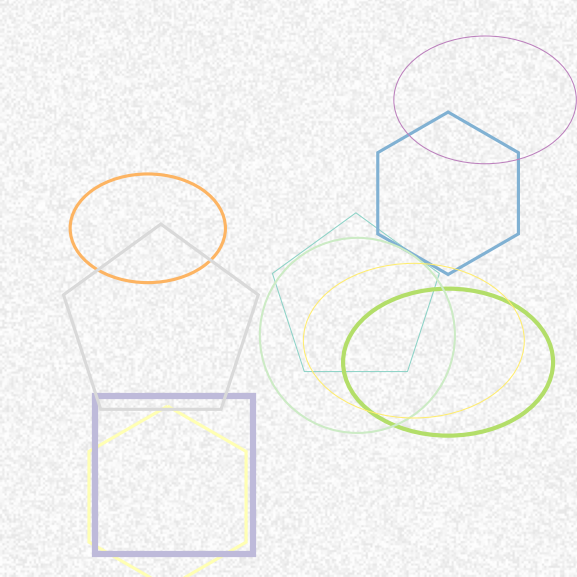[{"shape": "pentagon", "thickness": 0.5, "radius": 0.76, "center": [0.616, 0.479]}, {"shape": "hexagon", "thickness": 1.5, "radius": 0.79, "center": [0.29, 0.139]}, {"shape": "square", "thickness": 3, "radius": 0.68, "center": [0.301, 0.176]}, {"shape": "hexagon", "thickness": 1.5, "radius": 0.7, "center": [0.776, 0.664]}, {"shape": "oval", "thickness": 1.5, "radius": 0.67, "center": [0.256, 0.604]}, {"shape": "oval", "thickness": 2, "radius": 0.91, "center": [0.776, 0.372]}, {"shape": "pentagon", "thickness": 1.5, "radius": 0.89, "center": [0.279, 0.434]}, {"shape": "oval", "thickness": 0.5, "radius": 0.79, "center": [0.84, 0.826]}, {"shape": "circle", "thickness": 1, "radius": 0.84, "center": [0.619, 0.418]}, {"shape": "oval", "thickness": 0.5, "radius": 0.96, "center": [0.717, 0.409]}]